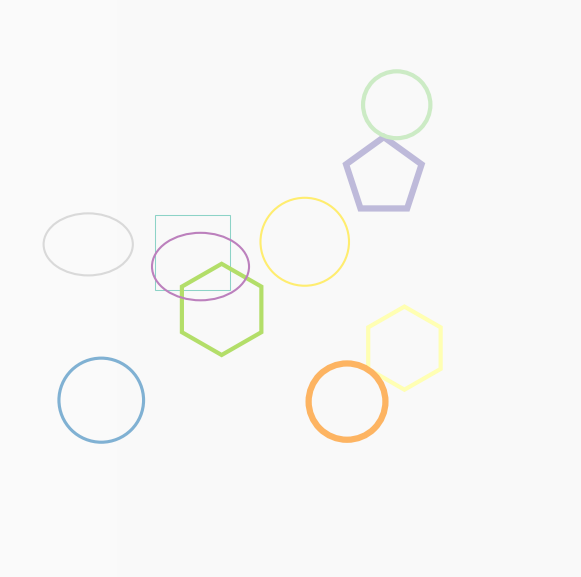[{"shape": "square", "thickness": 0.5, "radius": 0.32, "center": [0.331, 0.562]}, {"shape": "hexagon", "thickness": 2, "radius": 0.36, "center": [0.696, 0.396]}, {"shape": "pentagon", "thickness": 3, "radius": 0.34, "center": [0.66, 0.693]}, {"shape": "circle", "thickness": 1.5, "radius": 0.36, "center": [0.174, 0.306]}, {"shape": "circle", "thickness": 3, "radius": 0.33, "center": [0.597, 0.304]}, {"shape": "hexagon", "thickness": 2, "radius": 0.39, "center": [0.381, 0.463]}, {"shape": "oval", "thickness": 1, "radius": 0.38, "center": [0.152, 0.576]}, {"shape": "oval", "thickness": 1, "radius": 0.42, "center": [0.345, 0.538]}, {"shape": "circle", "thickness": 2, "radius": 0.29, "center": [0.683, 0.818]}, {"shape": "circle", "thickness": 1, "radius": 0.38, "center": [0.524, 0.58]}]